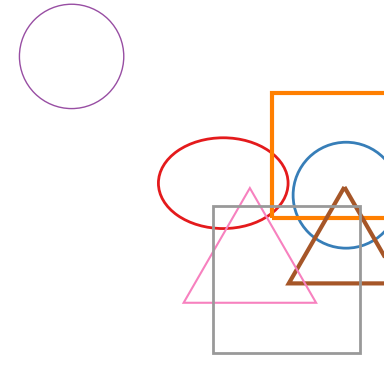[{"shape": "oval", "thickness": 2, "radius": 0.84, "center": [0.58, 0.524]}, {"shape": "circle", "thickness": 2, "radius": 0.69, "center": [0.899, 0.493]}, {"shape": "circle", "thickness": 1, "radius": 0.68, "center": [0.186, 0.853]}, {"shape": "square", "thickness": 3, "radius": 0.81, "center": [0.87, 0.595]}, {"shape": "triangle", "thickness": 3, "radius": 0.83, "center": [0.895, 0.347]}, {"shape": "triangle", "thickness": 1.5, "radius": 0.99, "center": [0.649, 0.313]}, {"shape": "square", "thickness": 2, "radius": 0.96, "center": [0.744, 0.274]}]